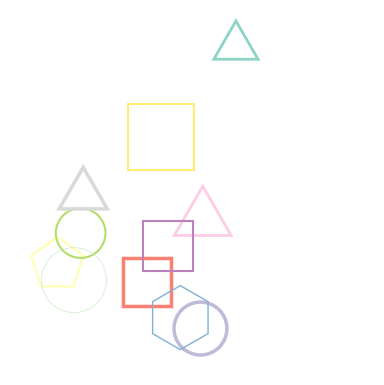[{"shape": "triangle", "thickness": 2, "radius": 0.33, "center": [0.613, 0.879]}, {"shape": "pentagon", "thickness": 1.5, "radius": 0.36, "center": [0.149, 0.314]}, {"shape": "circle", "thickness": 2.5, "radius": 0.34, "center": [0.521, 0.147]}, {"shape": "square", "thickness": 2.5, "radius": 0.31, "center": [0.383, 0.268]}, {"shape": "hexagon", "thickness": 1, "radius": 0.42, "center": [0.468, 0.175]}, {"shape": "circle", "thickness": 1.5, "radius": 0.32, "center": [0.209, 0.395]}, {"shape": "triangle", "thickness": 2, "radius": 0.43, "center": [0.527, 0.431]}, {"shape": "triangle", "thickness": 2.5, "radius": 0.36, "center": [0.216, 0.493]}, {"shape": "square", "thickness": 1.5, "radius": 0.33, "center": [0.436, 0.361]}, {"shape": "circle", "thickness": 0.5, "radius": 0.42, "center": [0.192, 0.273]}, {"shape": "square", "thickness": 1.5, "radius": 0.42, "center": [0.418, 0.644]}]